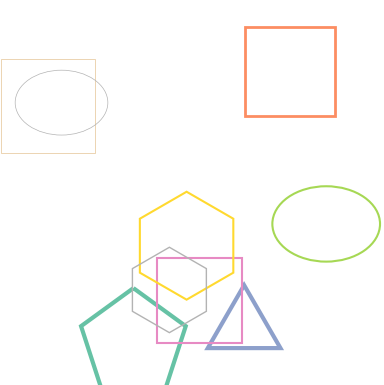[{"shape": "pentagon", "thickness": 3, "radius": 0.71, "center": [0.347, 0.109]}, {"shape": "square", "thickness": 2, "radius": 0.58, "center": [0.754, 0.814]}, {"shape": "triangle", "thickness": 3, "radius": 0.54, "center": [0.634, 0.15]}, {"shape": "square", "thickness": 1.5, "radius": 0.55, "center": [0.519, 0.219]}, {"shape": "oval", "thickness": 1.5, "radius": 0.7, "center": [0.847, 0.418]}, {"shape": "hexagon", "thickness": 1.5, "radius": 0.7, "center": [0.485, 0.362]}, {"shape": "square", "thickness": 0.5, "radius": 0.61, "center": [0.125, 0.725]}, {"shape": "oval", "thickness": 0.5, "radius": 0.6, "center": [0.16, 0.733]}, {"shape": "hexagon", "thickness": 1, "radius": 0.55, "center": [0.44, 0.247]}]